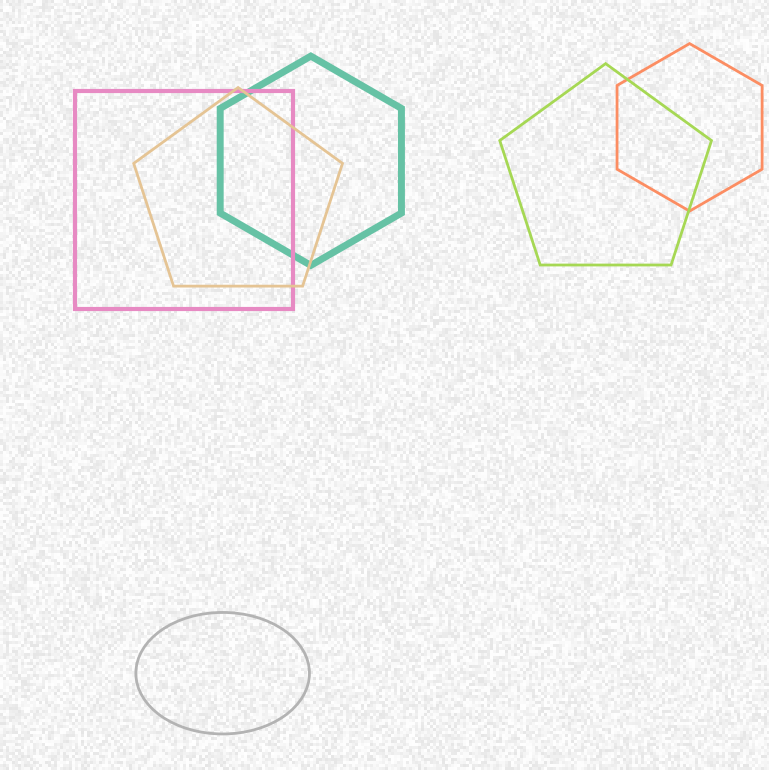[{"shape": "hexagon", "thickness": 2.5, "radius": 0.68, "center": [0.404, 0.791]}, {"shape": "hexagon", "thickness": 1, "radius": 0.54, "center": [0.896, 0.835]}, {"shape": "square", "thickness": 1.5, "radius": 0.71, "center": [0.238, 0.74]}, {"shape": "pentagon", "thickness": 1, "radius": 0.72, "center": [0.787, 0.773]}, {"shape": "pentagon", "thickness": 1, "radius": 0.71, "center": [0.309, 0.744]}, {"shape": "oval", "thickness": 1, "radius": 0.56, "center": [0.289, 0.126]}]